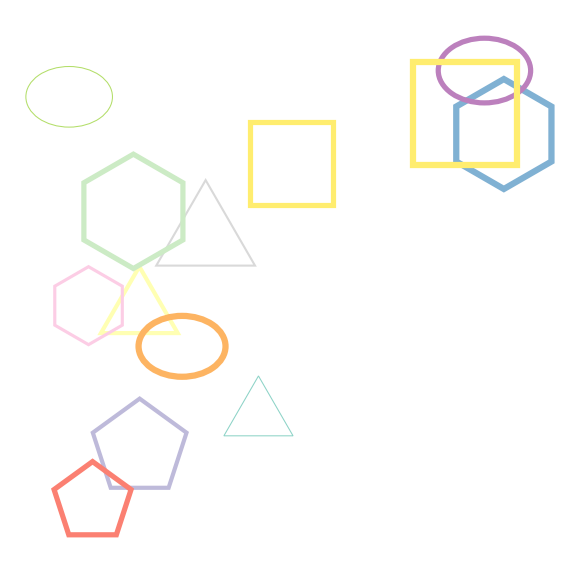[{"shape": "triangle", "thickness": 0.5, "radius": 0.35, "center": [0.448, 0.279]}, {"shape": "triangle", "thickness": 2, "radius": 0.38, "center": [0.241, 0.461]}, {"shape": "pentagon", "thickness": 2, "radius": 0.43, "center": [0.242, 0.224]}, {"shape": "pentagon", "thickness": 2.5, "radius": 0.35, "center": [0.16, 0.13]}, {"shape": "hexagon", "thickness": 3, "radius": 0.48, "center": [0.872, 0.767]}, {"shape": "oval", "thickness": 3, "radius": 0.38, "center": [0.315, 0.399]}, {"shape": "oval", "thickness": 0.5, "radius": 0.37, "center": [0.12, 0.832]}, {"shape": "hexagon", "thickness": 1.5, "radius": 0.34, "center": [0.153, 0.47]}, {"shape": "triangle", "thickness": 1, "radius": 0.49, "center": [0.356, 0.589]}, {"shape": "oval", "thickness": 2.5, "radius": 0.4, "center": [0.839, 0.877]}, {"shape": "hexagon", "thickness": 2.5, "radius": 0.5, "center": [0.231, 0.633]}, {"shape": "square", "thickness": 2.5, "radius": 0.36, "center": [0.505, 0.716]}, {"shape": "square", "thickness": 3, "radius": 0.45, "center": [0.805, 0.803]}]